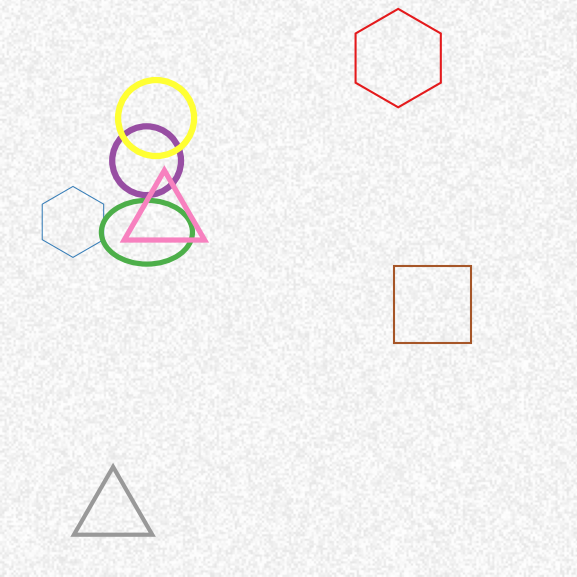[{"shape": "hexagon", "thickness": 1, "radius": 0.43, "center": [0.69, 0.899]}, {"shape": "hexagon", "thickness": 0.5, "radius": 0.31, "center": [0.126, 0.615]}, {"shape": "oval", "thickness": 2.5, "radius": 0.39, "center": [0.254, 0.597]}, {"shape": "circle", "thickness": 3, "radius": 0.3, "center": [0.254, 0.721]}, {"shape": "circle", "thickness": 3, "radius": 0.33, "center": [0.27, 0.795]}, {"shape": "square", "thickness": 1, "radius": 0.33, "center": [0.749, 0.472]}, {"shape": "triangle", "thickness": 2.5, "radius": 0.4, "center": [0.285, 0.624]}, {"shape": "triangle", "thickness": 2, "radius": 0.39, "center": [0.196, 0.112]}]